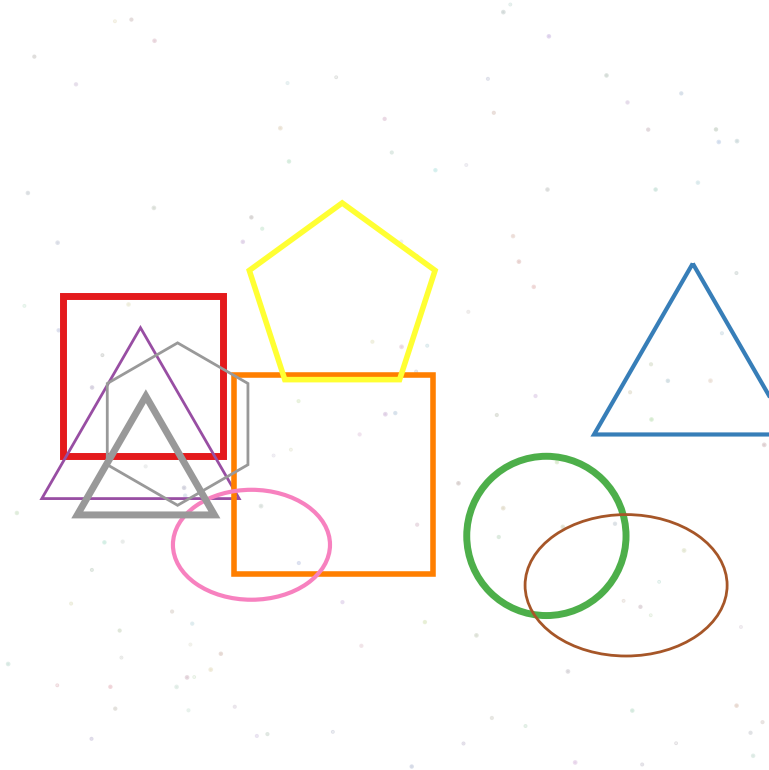[{"shape": "square", "thickness": 2.5, "radius": 0.52, "center": [0.185, 0.512]}, {"shape": "triangle", "thickness": 1.5, "radius": 0.74, "center": [0.9, 0.51]}, {"shape": "circle", "thickness": 2.5, "radius": 0.52, "center": [0.71, 0.304]}, {"shape": "triangle", "thickness": 1, "radius": 0.74, "center": [0.182, 0.426]}, {"shape": "square", "thickness": 2, "radius": 0.65, "center": [0.433, 0.384]}, {"shape": "pentagon", "thickness": 2, "radius": 0.63, "center": [0.444, 0.61]}, {"shape": "oval", "thickness": 1, "radius": 0.66, "center": [0.813, 0.24]}, {"shape": "oval", "thickness": 1.5, "radius": 0.51, "center": [0.327, 0.293]}, {"shape": "hexagon", "thickness": 1, "radius": 0.53, "center": [0.231, 0.449]}, {"shape": "triangle", "thickness": 2.5, "radius": 0.51, "center": [0.189, 0.383]}]